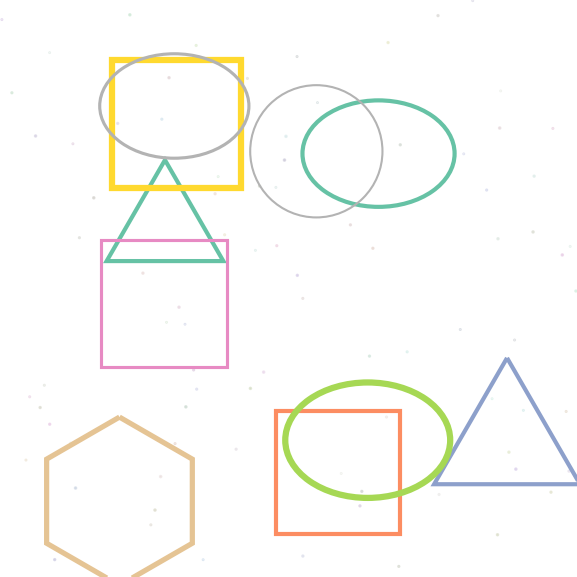[{"shape": "triangle", "thickness": 2, "radius": 0.58, "center": [0.286, 0.605]}, {"shape": "oval", "thickness": 2, "radius": 0.66, "center": [0.655, 0.733]}, {"shape": "square", "thickness": 2, "radius": 0.53, "center": [0.585, 0.181]}, {"shape": "triangle", "thickness": 2, "radius": 0.73, "center": [0.878, 0.234]}, {"shape": "square", "thickness": 1.5, "radius": 0.55, "center": [0.284, 0.474]}, {"shape": "oval", "thickness": 3, "radius": 0.71, "center": [0.637, 0.237]}, {"shape": "square", "thickness": 3, "radius": 0.56, "center": [0.306, 0.784]}, {"shape": "hexagon", "thickness": 2.5, "radius": 0.73, "center": [0.207, 0.131]}, {"shape": "circle", "thickness": 1, "radius": 0.57, "center": [0.548, 0.737]}, {"shape": "oval", "thickness": 1.5, "radius": 0.65, "center": [0.302, 0.816]}]